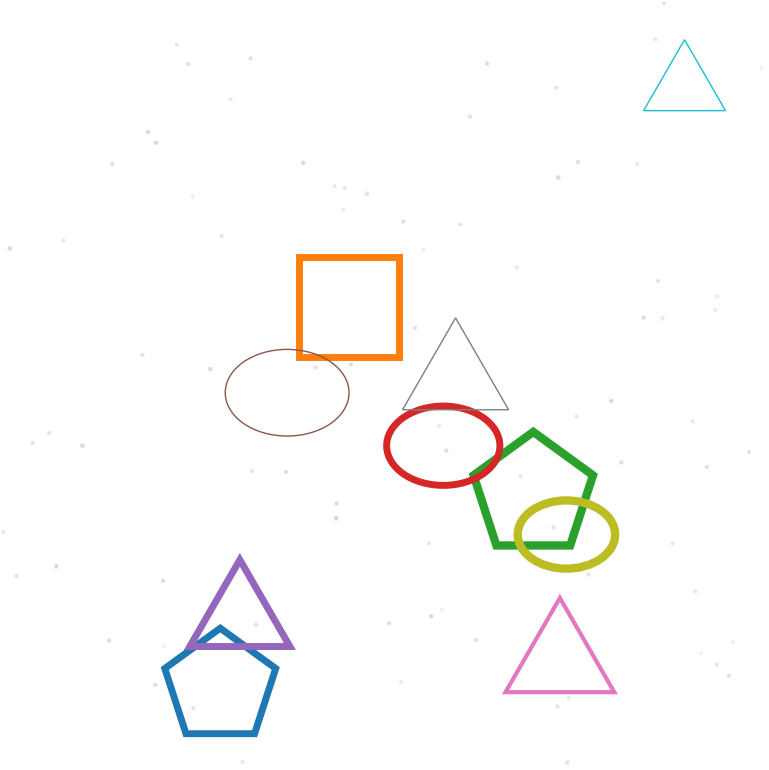[{"shape": "pentagon", "thickness": 2.5, "radius": 0.38, "center": [0.286, 0.108]}, {"shape": "square", "thickness": 2.5, "radius": 0.32, "center": [0.454, 0.602]}, {"shape": "pentagon", "thickness": 3, "radius": 0.41, "center": [0.693, 0.358]}, {"shape": "oval", "thickness": 2.5, "radius": 0.37, "center": [0.576, 0.421]}, {"shape": "triangle", "thickness": 2.5, "radius": 0.38, "center": [0.311, 0.198]}, {"shape": "oval", "thickness": 0.5, "radius": 0.4, "center": [0.373, 0.49]}, {"shape": "triangle", "thickness": 1.5, "radius": 0.41, "center": [0.727, 0.142]}, {"shape": "triangle", "thickness": 0.5, "radius": 0.4, "center": [0.592, 0.508]}, {"shape": "oval", "thickness": 3, "radius": 0.32, "center": [0.736, 0.306]}, {"shape": "triangle", "thickness": 0.5, "radius": 0.31, "center": [0.889, 0.887]}]